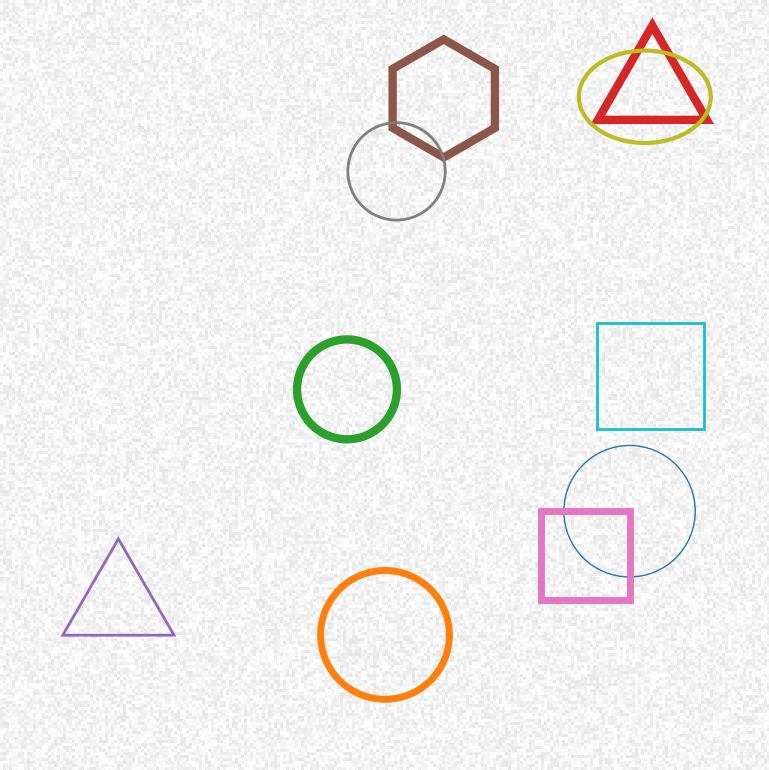[{"shape": "circle", "thickness": 0.5, "radius": 0.43, "center": [0.818, 0.336]}, {"shape": "circle", "thickness": 2.5, "radius": 0.42, "center": [0.5, 0.175]}, {"shape": "circle", "thickness": 3, "radius": 0.32, "center": [0.451, 0.494]}, {"shape": "triangle", "thickness": 3, "radius": 0.41, "center": [0.847, 0.885]}, {"shape": "triangle", "thickness": 1, "radius": 0.42, "center": [0.154, 0.217]}, {"shape": "hexagon", "thickness": 3, "radius": 0.38, "center": [0.576, 0.872]}, {"shape": "square", "thickness": 2.5, "radius": 0.29, "center": [0.761, 0.279]}, {"shape": "circle", "thickness": 1, "radius": 0.32, "center": [0.515, 0.777]}, {"shape": "oval", "thickness": 1.5, "radius": 0.43, "center": [0.837, 0.874]}, {"shape": "square", "thickness": 1, "radius": 0.35, "center": [0.844, 0.512]}]